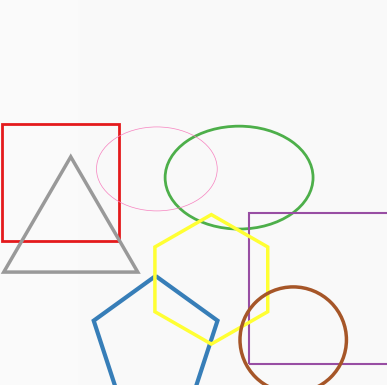[{"shape": "square", "thickness": 2, "radius": 0.76, "center": [0.156, 0.526]}, {"shape": "pentagon", "thickness": 3, "radius": 0.84, "center": [0.402, 0.115]}, {"shape": "oval", "thickness": 2, "radius": 0.95, "center": [0.617, 0.539]}, {"shape": "square", "thickness": 1.5, "radius": 0.99, "center": [0.839, 0.251]}, {"shape": "hexagon", "thickness": 2.5, "radius": 0.84, "center": [0.545, 0.274]}, {"shape": "circle", "thickness": 2.5, "radius": 0.69, "center": [0.757, 0.117]}, {"shape": "oval", "thickness": 0.5, "radius": 0.78, "center": [0.405, 0.561]}, {"shape": "triangle", "thickness": 2.5, "radius": 1.0, "center": [0.183, 0.393]}]